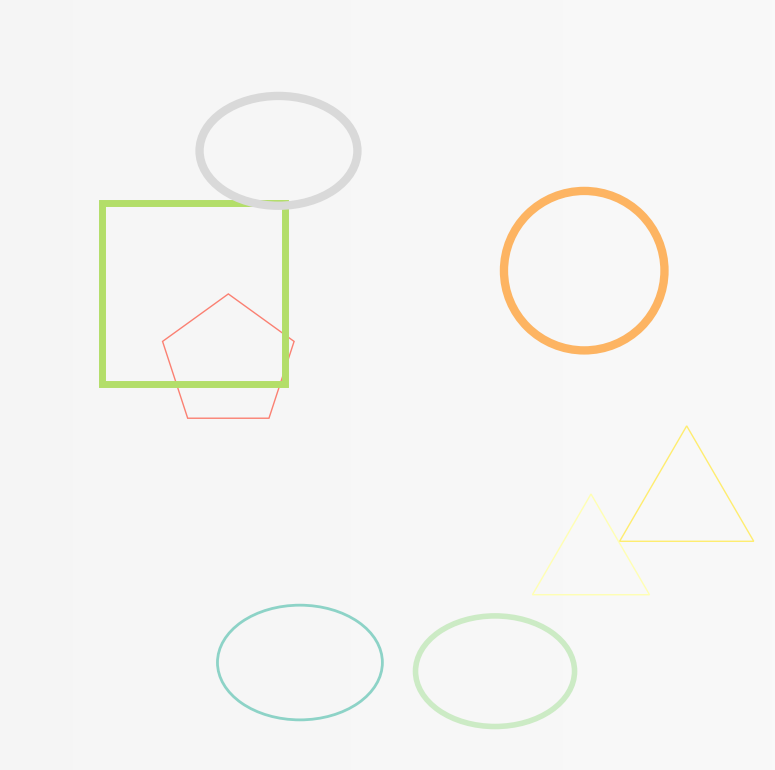[{"shape": "oval", "thickness": 1, "radius": 0.53, "center": [0.387, 0.14]}, {"shape": "triangle", "thickness": 0.5, "radius": 0.44, "center": [0.763, 0.271]}, {"shape": "pentagon", "thickness": 0.5, "radius": 0.45, "center": [0.295, 0.529]}, {"shape": "circle", "thickness": 3, "radius": 0.52, "center": [0.754, 0.648]}, {"shape": "square", "thickness": 2.5, "radius": 0.59, "center": [0.25, 0.619]}, {"shape": "oval", "thickness": 3, "radius": 0.51, "center": [0.359, 0.804]}, {"shape": "oval", "thickness": 2, "radius": 0.51, "center": [0.639, 0.128]}, {"shape": "triangle", "thickness": 0.5, "radius": 0.5, "center": [0.886, 0.347]}]